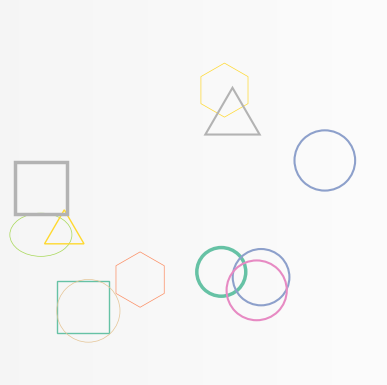[{"shape": "square", "thickness": 1, "radius": 0.34, "center": [0.213, 0.202]}, {"shape": "circle", "thickness": 2.5, "radius": 0.32, "center": [0.571, 0.294]}, {"shape": "hexagon", "thickness": 0.5, "radius": 0.36, "center": [0.362, 0.274]}, {"shape": "circle", "thickness": 1.5, "radius": 0.37, "center": [0.674, 0.28]}, {"shape": "circle", "thickness": 1.5, "radius": 0.39, "center": [0.838, 0.583]}, {"shape": "circle", "thickness": 1.5, "radius": 0.39, "center": [0.662, 0.246]}, {"shape": "oval", "thickness": 0.5, "radius": 0.4, "center": [0.105, 0.39]}, {"shape": "hexagon", "thickness": 0.5, "radius": 0.35, "center": [0.579, 0.766]}, {"shape": "triangle", "thickness": 1, "radius": 0.29, "center": [0.166, 0.396]}, {"shape": "circle", "thickness": 0.5, "radius": 0.41, "center": [0.228, 0.193]}, {"shape": "triangle", "thickness": 1.5, "radius": 0.4, "center": [0.6, 0.691]}, {"shape": "square", "thickness": 2.5, "radius": 0.33, "center": [0.105, 0.512]}]